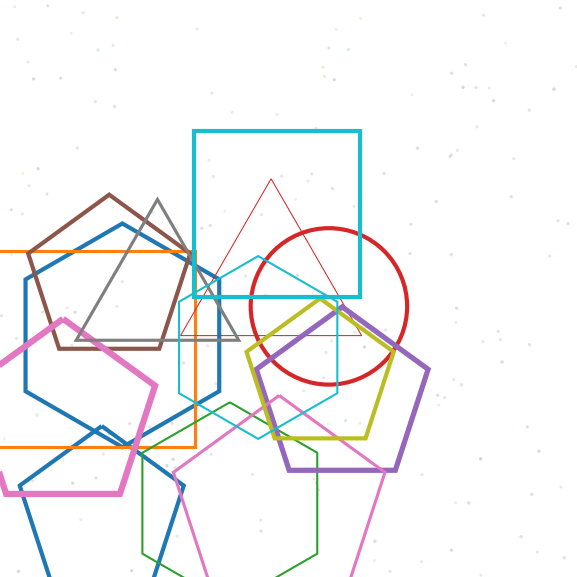[{"shape": "pentagon", "thickness": 2, "radius": 0.75, "center": [0.176, 0.112]}, {"shape": "hexagon", "thickness": 2, "radius": 0.97, "center": [0.212, 0.418]}, {"shape": "square", "thickness": 1.5, "radius": 0.85, "center": [0.167, 0.395]}, {"shape": "hexagon", "thickness": 1, "radius": 0.87, "center": [0.398, 0.128]}, {"shape": "circle", "thickness": 2, "radius": 0.68, "center": [0.57, 0.469]}, {"shape": "triangle", "thickness": 0.5, "radius": 0.91, "center": [0.469, 0.509]}, {"shape": "pentagon", "thickness": 2.5, "radius": 0.78, "center": [0.593, 0.311]}, {"shape": "pentagon", "thickness": 2, "radius": 0.74, "center": [0.189, 0.515]}, {"shape": "pentagon", "thickness": 1.5, "radius": 0.96, "center": [0.483, 0.122]}, {"shape": "pentagon", "thickness": 3, "radius": 0.84, "center": [0.109, 0.279]}, {"shape": "triangle", "thickness": 1.5, "radius": 0.81, "center": [0.273, 0.491]}, {"shape": "pentagon", "thickness": 2, "radius": 0.67, "center": [0.554, 0.348]}, {"shape": "square", "thickness": 2, "radius": 0.72, "center": [0.479, 0.628]}, {"shape": "hexagon", "thickness": 1, "radius": 0.79, "center": [0.447, 0.397]}]